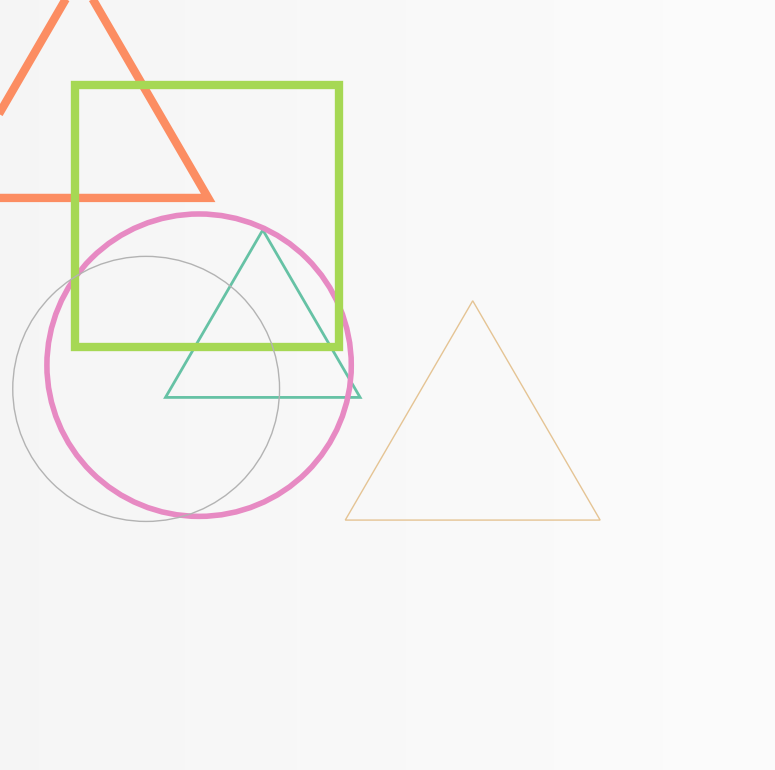[{"shape": "triangle", "thickness": 1, "radius": 0.72, "center": [0.339, 0.556]}, {"shape": "triangle", "thickness": 3, "radius": 0.96, "center": [0.102, 0.839]}, {"shape": "circle", "thickness": 2, "radius": 0.98, "center": [0.257, 0.526]}, {"shape": "square", "thickness": 3, "radius": 0.85, "center": [0.267, 0.72]}, {"shape": "triangle", "thickness": 0.5, "radius": 0.95, "center": [0.61, 0.42]}, {"shape": "circle", "thickness": 0.5, "radius": 0.86, "center": [0.189, 0.495]}]